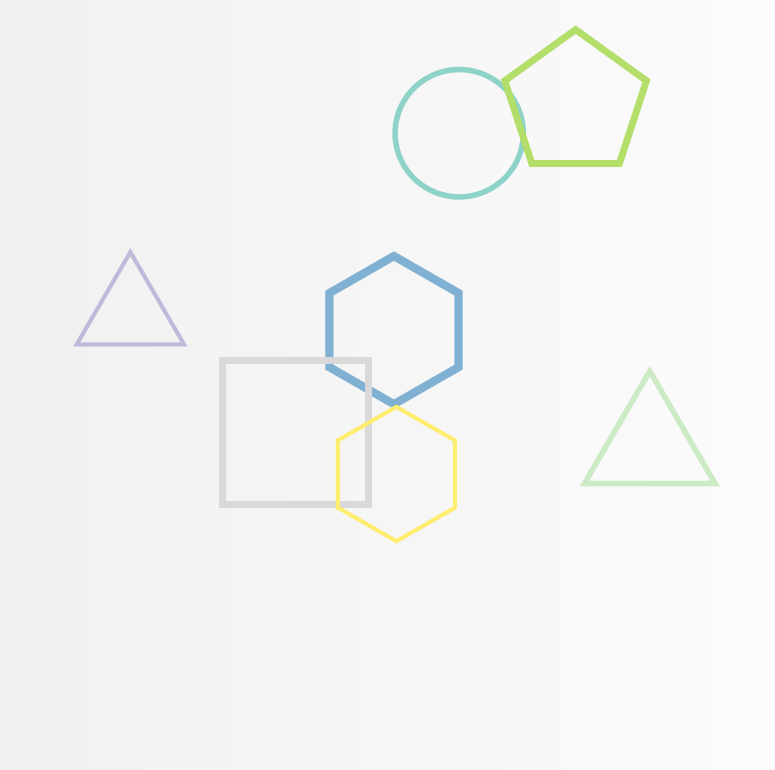[{"shape": "circle", "thickness": 2, "radius": 0.41, "center": [0.593, 0.827]}, {"shape": "triangle", "thickness": 1.5, "radius": 0.4, "center": [0.168, 0.593]}, {"shape": "hexagon", "thickness": 3, "radius": 0.48, "center": [0.508, 0.571]}, {"shape": "pentagon", "thickness": 2.5, "radius": 0.48, "center": [0.743, 0.865]}, {"shape": "square", "thickness": 2.5, "radius": 0.47, "center": [0.38, 0.439]}, {"shape": "triangle", "thickness": 2, "radius": 0.49, "center": [0.838, 0.421]}, {"shape": "hexagon", "thickness": 1.5, "radius": 0.44, "center": [0.511, 0.384]}]